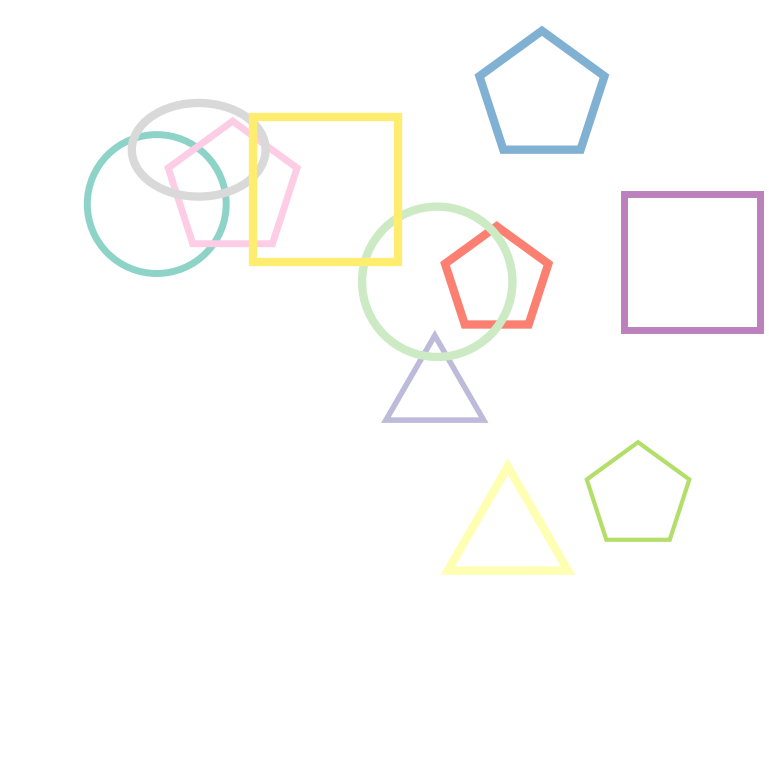[{"shape": "circle", "thickness": 2.5, "radius": 0.45, "center": [0.204, 0.735]}, {"shape": "triangle", "thickness": 3, "radius": 0.45, "center": [0.66, 0.304]}, {"shape": "triangle", "thickness": 2, "radius": 0.37, "center": [0.565, 0.491]}, {"shape": "pentagon", "thickness": 3, "radius": 0.35, "center": [0.645, 0.636]}, {"shape": "pentagon", "thickness": 3, "radius": 0.43, "center": [0.704, 0.875]}, {"shape": "pentagon", "thickness": 1.5, "radius": 0.35, "center": [0.829, 0.356]}, {"shape": "pentagon", "thickness": 2.5, "radius": 0.44, "center": [0.302, 0.755]}, {"shape": "oval", "thickness": 3, "radius": 0.43, "center": [0.258, 0.805]}, {"shape": "square", "thickness": 2.5, "radius": 0.44, "center": [0.898, 0.66]}, {"shape": "circle", "thickness": 3, "radius": 0.49, "center": [0.568, 0.634]}, {"shape": "square", "thickness": 3, "radius": 0.47, "center": [0.423, 0.754]}]